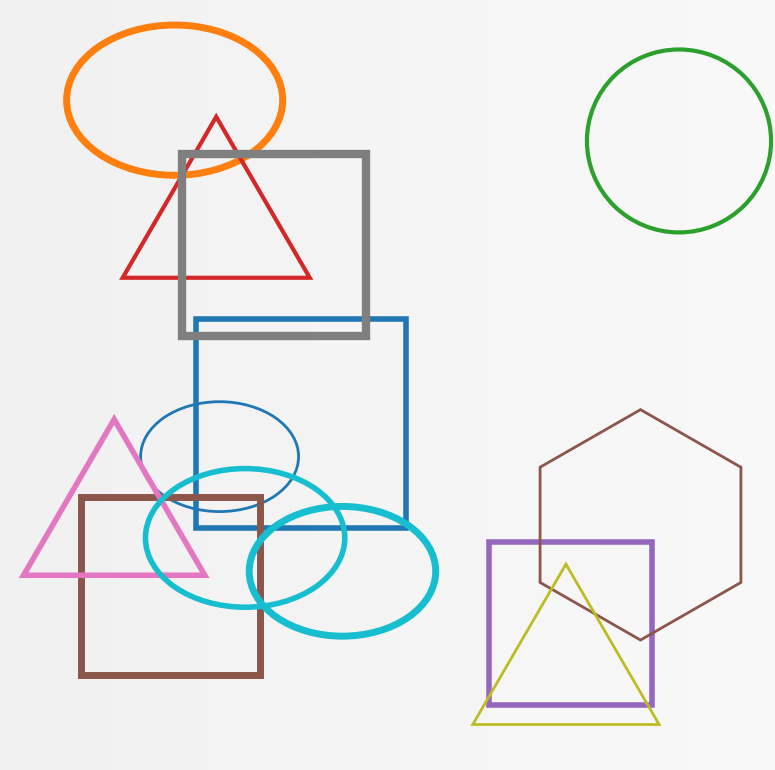[{"shape": "square", "thickness": 2, "radius": 0.68, "center": [0.389, 0.45]}, {"shape": "oval", "thickness": 1, "radius": 0.51, "center": [0.283, 0.407]}, {"shape": "oval", "thickness": 2.5, "radius": 0.7, "center": [0.225, 0.87]}, {"shape": "circle", "thickness": 1.5, "radius": 0.59, "center": [0.876, 0.817]}, {"shape": "triangle", "thickness": 1.5, "radius": 0.7, "center": [0.279, 0.709]}, {"shape": "square", "thickness": 2, "radius": 0.53, "center": [0.736, 0.19]}, {"shape": "hexagon", "thickness": 1, "radius": 0.75, "center": [0.826, 0.318]}, {"shape": "square", "thickness": 2.5, "radius": 0.58, "center": [0.22, 0.239]}, {"shape": "triangle", "thickness": 2, "radius": 0.67, "center": [0.147, 0.32]}, {"shape": "square", "thickness": 3, "radius": 0.59, "center": [0.354, 0.682]}, {"shape": "triangle", "thickness": 1, "radius": 0.69, "center": [0.73, 0.128]}, {"shape": "oval", "thickness": 2.5, "radius": 0.6, "center": [0.442, 0.258]}, {"shape": "oval", "thickness": 2, "radius": 0.64, "center": [0.316, 0.301]}]